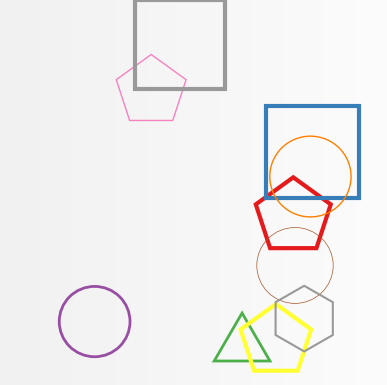[{"shape": "pentagon", "thickness": 3, "radius": 0.51, "center": [0.757, 0.438]}, {"shape": "square", "thickness": 3, "radius": 0.6, "center": [0.806, 0.605]}, {"shape": "triangle", "thickness": 2, "radius": 0.42, "center": [0.625, 0.104]}, {"shape": "circle", "thickness": 2, "radius": 0.46, "center": [0.244, 0.165]}, {"shape": "circle", "thickness": 1, "radius": 0.52, "center": [0.801, 0.541]}, {"shape": "pentagon", "thickness": 3, "radius": 0.48, "center": [0.712, 0.115]}, {"shape": "circle", "thickness": 0.5, "radius": 0.49, "center": [0.761, 0.31]}, {"shape": "pentagon", "thickness": 1, "radius": 0.47, "center": [0.39, 0.764]}, {"shape": "square", "thickness": 3, "radius": 0.58, "center": [0.465, 0.885]}, {"shape": "hexagon", "thickness": 1.5, "radius": 0.43, "center": [0.785, 0.172]}]